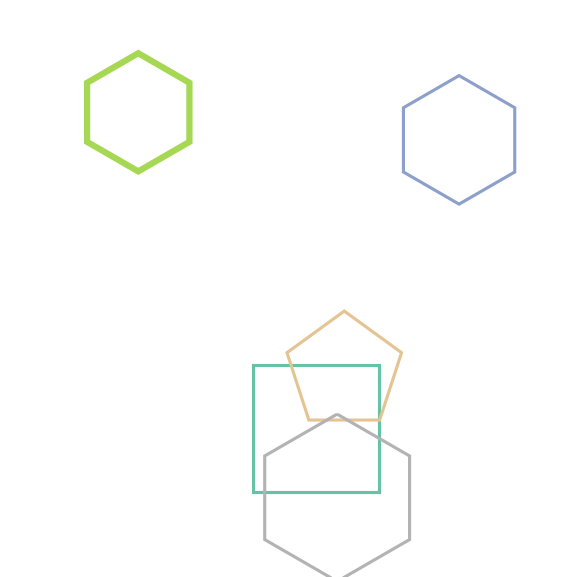[{"shape": "square", "thickness": 1.5, "radius": 0.55, "center": [0.547, 0.257]}, {"shape": "hexagon", "thickness": 1.5, "radius": 0.56, "center": [0.795, 0.757]}, {"shape": "hexagon", "thickness": 3, "radius": 0.51, "center": [0.239, 0.805]}, {"shape": "pentagon", "thickness": 1.5, "radius": 0.52, "center": [0.596, 0.356]}, {"shape": "hexagon", "thickness": 1.5, "radius": 0.72, "center": [0.584, 0.137]}]